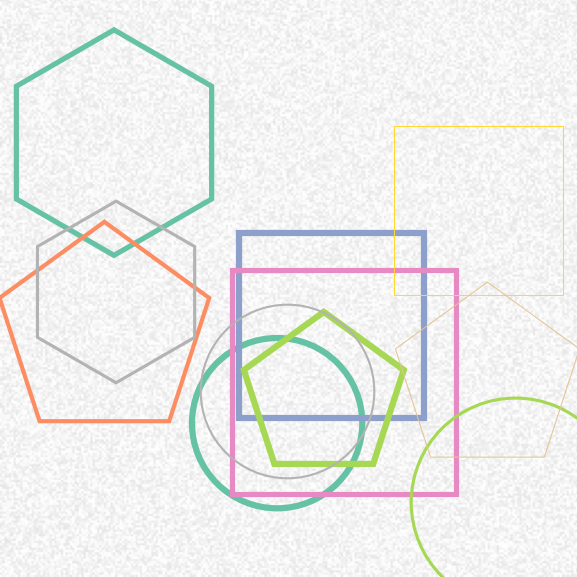[{"shape": "circle", "thickness": 3, "radius": 0.74, "center": [0.48, 0.266]}, {"shape": "hexagon", "thickness": 2.5, "radius": 0.98, "center": [0.197, 0.752]}, {"shape": "pentagon", "thickness": 2, "radius": 0.95, "center": [0.181, 0.424]}, {"shape": "square", "thickness": 3, "radius": 0.8, "center": [0.574, 0.436]}, {"shape": "square", "thickness": 2.5, "radius": 0.97, "center": [0.596, 0.337]}, {"shape": "circle", "thickness": 1.5, "radius": 0.9, "center": [0.893, 0.129]}, {"shape": "pentagon", "thickness": 3, "radius": 0.73, "center": [0.561, 0.314]}, {"shape": "square", "thickness": 0.5, "radius": 0.73, "center": [0.829, 0.635]}, {"shape": "pentagon", "thickness": 0.5, "radius": 0.84, "center": [0.844, 0.343]}, {"shape": "hexagon", "thickness": 1.5, "radius": 0.79, "center": [0.201, 0.494]}, {"shape": "circle", "thickness": 1, "radius": 0.75, "center": [0.498, 0.321]}]